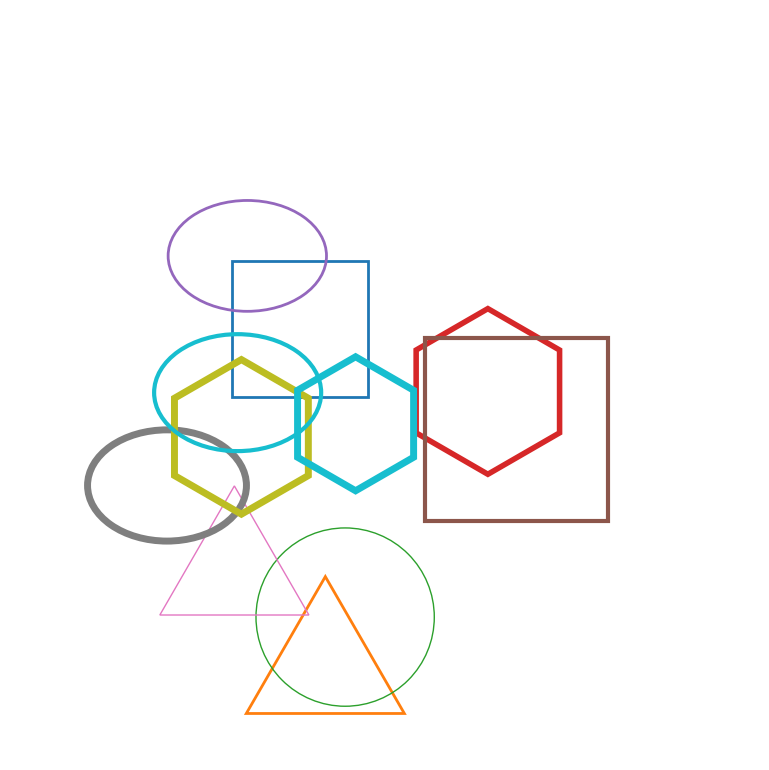[{"shape": "square", "thickness": 1, "radius": 0.44, "center": [0.39, 0.573]}, {"shape": "triangle", "thickness": 1, "radius": 0.59, "center": [0.423, 0.133]}, {"shape": "circle", "thickness": 0.5, "radius": 0.58, "center": [0.448, 0.199]}, {"shape": "hexagon", "thickness": 2, "radius": 0.54, "center": [0.634, 0.492]}, {"shape": "oval", "thickness": 1, "radius": 0.51, "center": [0.321, 0.668]}, {"shape": "square", "thickness": 1.5, "radius": 0.59, "center": [0.671, 0.442]}, {"shape": "triangle", "thickness": 0.5, "radius": 0.56, "center": [0.304, 0.257]}, {"shape": "oval", "thickness": 2.5, "radius": 0.52, "center": [0.217, 0.37]}, {"shape": "hexagon", "thickness": 2.5, "radius": 0.5, "center": [0.314, 0.433]}, {"shape": "hexagon", "thickness": 2.5, "radius": 0.44, "center": [0.462, 0.45]}, {"shape": "oval", "thickness": 1.5, "radius": 0.54, "center": [0.309, 0.49]}]